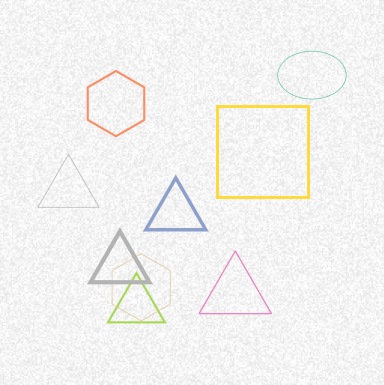[{"shape": "oval", "thickness": 0.5, "radius": 0.44, "center": [0.81, 0.805]}, {"shape": "hexagon", "thickness": 1.5, "radius": 0.42, "center": [0.301, 0.731]}, {"shape": "triangle", "thickness": 2.5, "radius": 0.45, "center": [0.457, 0.448]}, {"shape": "triangle", "thickness": 1, "radius": 0.54, "center": [0.611, 0.24]}, {"shape": "triangle", "thickness": 1.5, "radius": 0.43, "center": [0.354, 0.205]}, {"shape": "square", "thickness": 2, "radius": 0.59, "center": [0.683, 0.608]}, {"shape": "hexagon", "thickness": 0.5, "radius": 0.44, "center": [0.367, 0.254]}, {"shape": "triangle", "thickness": 0.5, "radius": 0.46, "center": [0.178, 0.507]}, {"shape": "triangle", "thickness": 3, "radius": 0.44, "center": [0.311, 0.311]}]